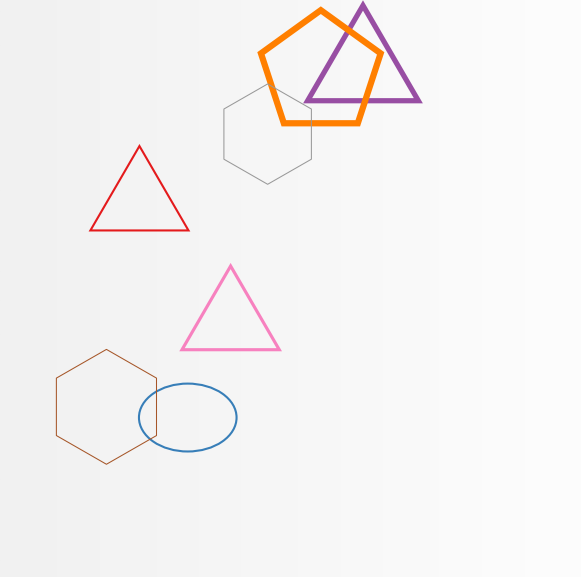[{"shape": "triangle", "thickness": 1, "radius": 0.49, "center": [0.24, 0.649]}, {"shape": "oval", "thickness": 1, "radius": 0.42, "center": [0.323, 0.276]}, {"shape": "triangle", "thickness": 2.5, "radius": 0.55, "center": [0.624, 0.88]}, {"shape": "pentagon", "thickness": 3, "radius": 0.54, "center": [0.552, 0.873]}, {"shape": "hexagon", "thickness": 0.5, "radius": 0.5, "center": [0.183, 0.295]}, {"shape": "triangle", "thickness": 1.5, "radius": 0.48, "center": [0.397, 0.442]}, {"shape": "hexagon", "thickness": 0.5, "radius": 0.43, "center": [0.46, 0.767]}]